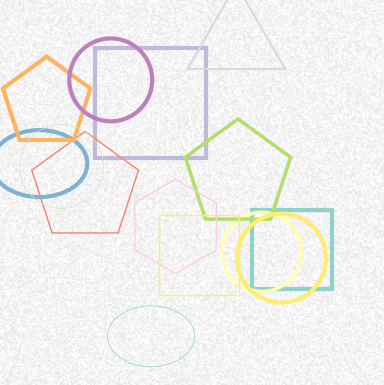[{"shape": "square", "thickness": 3, "radius": 0.51, "center": [0.759, 0.353]}, {"shape": "oval", "thickness": 0.5, "radius": 0.57, "center": [0.393, 0.127]}, {"shape": "circle", "thickness": 2.5, "radius": 0.51, "center": [0.68, 0.346]}, {"shape": "square", "thickness": 3, "radius": 0.72, "center": [0.392, 0.732]}, {"shape": "pentagon", "thickness": 1, "radius": 0.73, "center": [0.221, 0.513]}, {"shape": "oval", "thickness": 3, "radius": 0.62, "center": [0.102, 0.575]}, {"shape": "pentagon", "thickness": 3, "radius": 0.6, "center": [0.121, 0.733]}, {"shape": "pentagon", "thickness": 2.5, "radius": 0.72, "center": [0.618, 0.547]}, {"shape": "hexagon", "thickness": 1, "radius": 0.61, "center": [0.456, 0.412]}, {"shape": "triangle", "thickness": 1.5, "radius": 0.73, "center": [0.614, 0.894]}, {"shape": "circle", "thickness": 3, "radius": 0.54, "center": [0.288, 0.793]}, {"shape": "circle", "thickness": 0.5, "radius": 0.55, "center": [0.16, 0.568]}, {"shape": "square", "thickness": 1, "radius": 0.52, "center": [0.517, 0.337]}, {"shape": "circle", "thickness": 3, "radius": 0.58, "center": [0.731, 0.33]}]